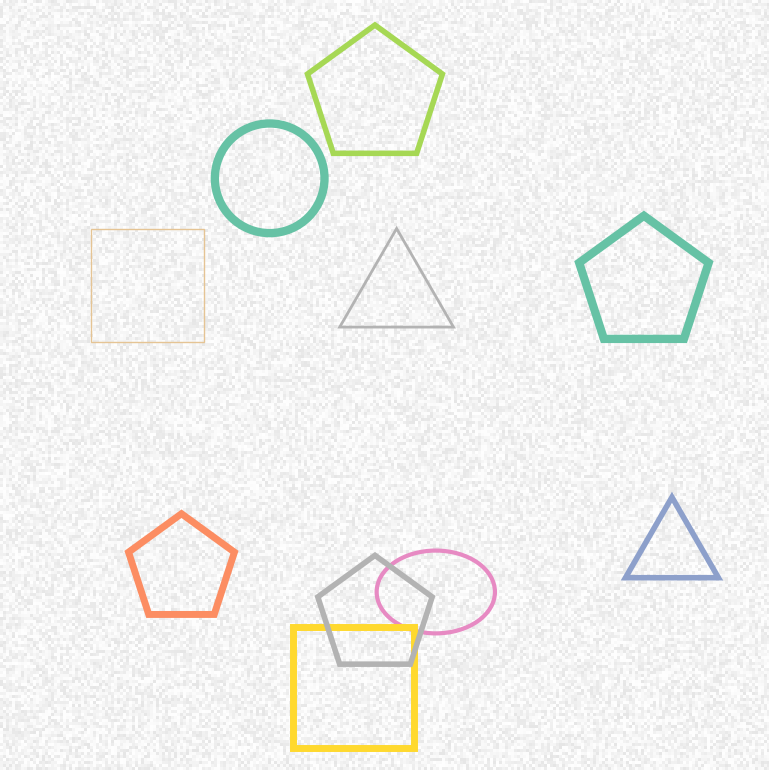[{"shape": "circle", "thickness": 3, "radius": 0.36, "center": [0.35, 0.768]}, {"shape": "pentagon", "thickness": 3, "radius": 0.44, "center": [0.836, 0.631]}, {"shape": "pentagon", "thickness": 2.5, "radius": 0.36, "center": [0.236, 0.261]}, {"shape": "triangle", "thickness": 2, "radius": 0.35, "center": [0.873, 0.285]}, {"shape": "oval", "thickness": 1.5, "radius": 0.38, "center": [0.566, 0.231]}, {"shape": "pentagon", "thickness": 2, "radius": 0.46, "center": [0.487, 0.875]}, {"shape": "square", "thickness": 2.5, "radius": 0.39, "center": [0.46, 0.107]}, {"shape": "square", "thickness": 0.5, "radius": 0.37, "center": [0.192, 0.629]}, {"shape": "pentagon", "thickness": 2, "radius": 0.39, "center": [0.487, 0.201]}, {"shape": "triangle", "thickness": 1, "radius": 0.43, "center": [0.515, 0.618]}]